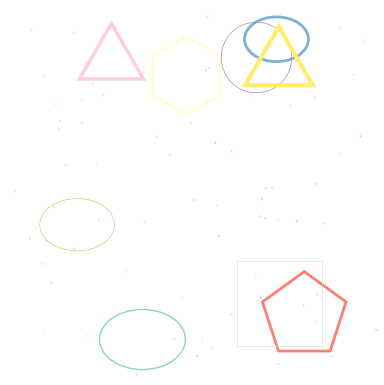[{"shape": "oval", "thickness": 1, "radius": 0.56, "center": [0.37, 0.118]}, {"shape": "hexagon", "thickness": 1, "radius": 0.51, "center": [0.484, 0.804]}, {"shape": "pentagon", "thickness": 2, "radius": 0.57, "center": [0.79, 0.181]}, {"shape": "oval", "thickness": 2, "radius": 0.41, "center": [0.718, 0.898]}, {"shape": "oval", "thickness": 0.5, "radius": 0.49, "center": [0.2, 0.416]}, {"shape": "triangle", "thickness": 2.5, "radius": 0.48, "center": [0.29, 0.843]}, {"shape": "circle", "thickness": 0.5, "radius": 0.46, "center": [0.666, 0.851]}, {"shape": "square", "thickness": 0.5, "radius": 0.55, "center": [0.727, 0.212]}, {"shape": "triangle", "thickness": 3, "radius": 0.51, "center": [0.724, 0.829]}]